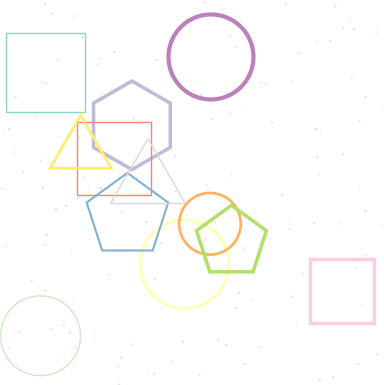[{"shape": "square", "thickness": 1, "radius": 0.51, "center": [0.119, 0.811]}, {"shape": "circle", "thickness": 2, "radius": 0.58, "center": [0.479, 0.314]}, {"shape": "hexagon", "thickness": 2.5, "radius": 0.58, "center": [0.343, 0.674]}, {"shape": "square", "thickness": 1, "radius": 0.48, "center": [0.296, 0.588]}, {"shape": "pentagon", "thickness": 1.5, "radius": 0.56, "center": [0.331, 0.439]}, {"shape": "circle", "thickness": 2, "radius": 0.4, "center": [0.545, 0.419]}, {"shape": "pentagon", "thickness": 2.5, "radius": 0.48, "center": [0.601, 0.371]}, {"shape": "square", "thickness": 2.5, "radius": 0.42, "center": [0.888, 0.244]}, {"shape": "triangle", "thickness": 1, "radius": 0.56, "center": [0.384, 0.527]}, {"shape": "circle", "thickness": 3, "radius": 0.55, "center": [0.548, 0.852]}, {"shape": "circle", "thickness": 1, "radius": 0.52, "center": [0.105, 0.128]}, {"shape": "triangle", "thickness": 2, "radius": 0.46, "center": [0.21, 0.609]}]